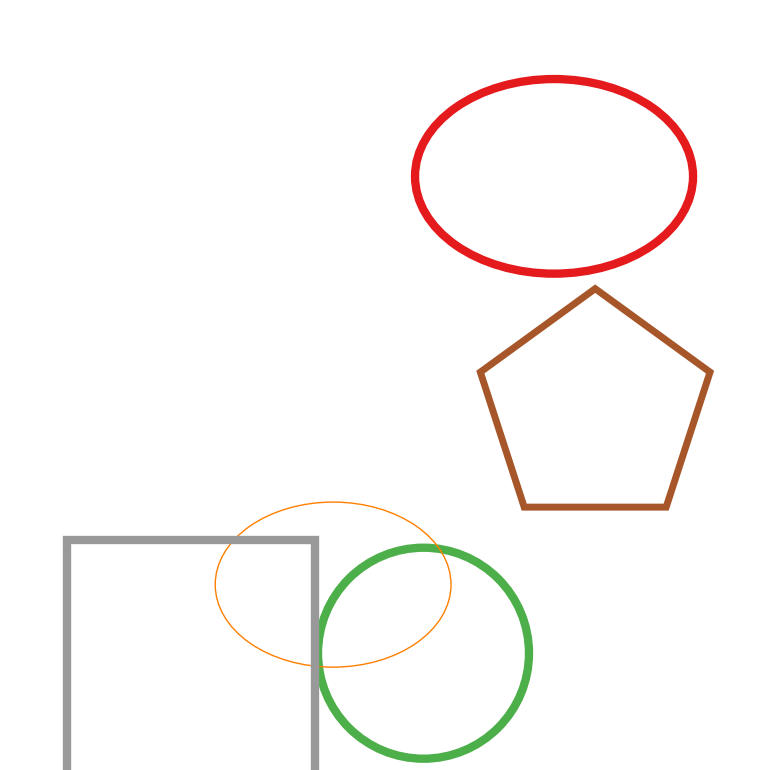[{"shape": "oval", "thickness": 3, "radius": 0.9, "center": [0.72, 0.771]}, {"shape": "circle", "thickness": 3, "radius": 0.69, "center": [0.55, 0.152]}, {"shape": "oval", "thickness": 0.5, "radius": 0.77, "center": [0.433, 0.241]}, {"shape": "pentagon", "thickness": 2.5, "radius": 0.78, "center": [0.773, 0.468]}, {"shape": "square", "thickness": 3, "radius": 0.8, "center": [0.248, 0.137]}]